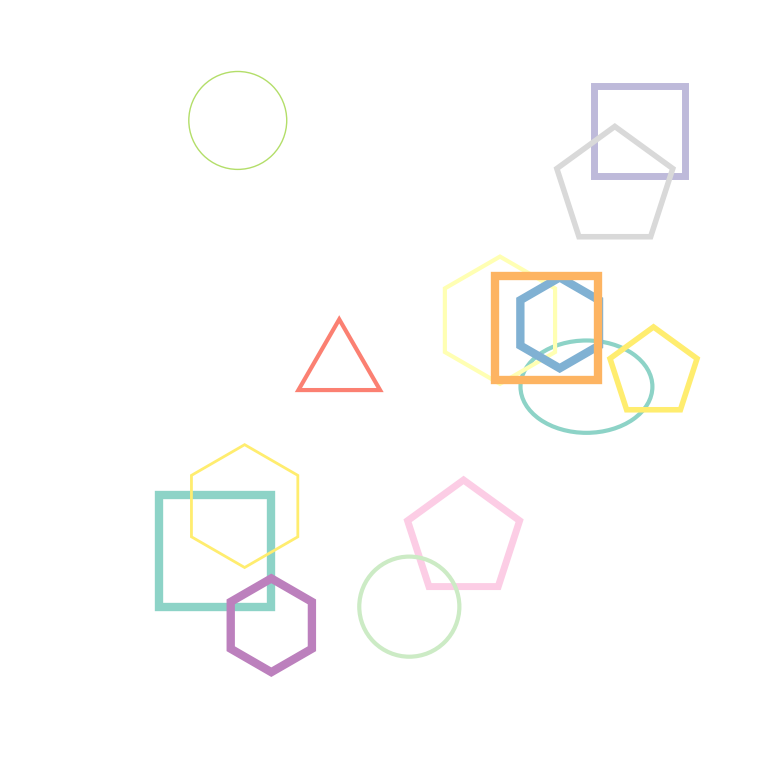[{"shape": "square", "thickness": 3, "radius": 0.36, "center": [0.279, 0.285]}, {"shape": "oval", "thickness": 1.5, "radius": 0.43, "center": [0.762, 0.498]}, {"shape": "hexagon", "thickness": 1.5, "radius": 0.41, "center": [0.649, 0.584]}, {"shape": "square", "thickness": 2.5, "radius": 0.29, "center": [0.831, 0.83]}, {"shape": "triangle", "thickness": 1.5, "radius": 0.31, "center": [0.441, 0.524]}, {"shape": "hexagon", "thickness": 3, "radius": 0.3, "center": [0.727, 0.581]}, {"shape": "square", "thickness": 3, "radius": 0.34, "center": [0.709, 0.574]}, {"shape": "circle", "thickness": 0.5, "radius": 0.32, "center": [0.309, 0.844]}, {"shape": "pentagon", "thickness": 2.5, "radius": 0.38, "center": [0.602, 0.3]}, {"shape": "pentagon", "thickness": 2, "radius": 0.4, "center": [0.798, 0.757]}, {"shape": "hexagon", "thickness": 3, "radius": 0.3, "center": [0.352, 0.188]}, {"shape": "circle", "thickness": 1.5, "radius": 0.32, "center": [0.532, 0.212]}, {"shape": "pentagon", "thickness": 2, "radius": 0.3, "center": [0.849, 0.516]}, {"shape": "hexagon", "thickness": 1, "radius": 0.4, "center": [0.318, 0.343]}]